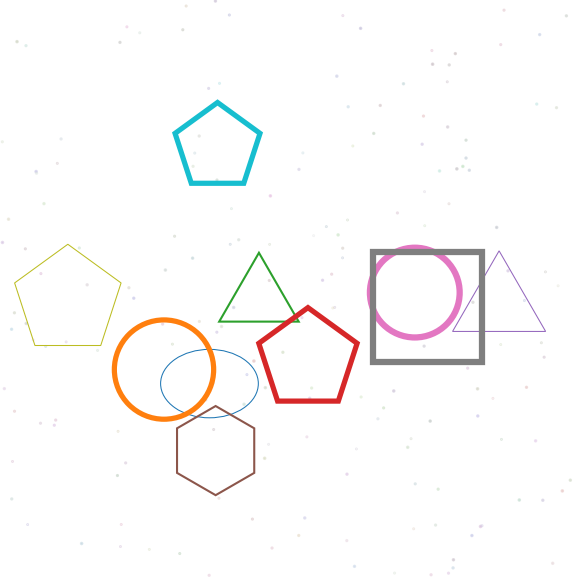[{"shape": "oval", "thickness": 0.5, "radius": 0.42, "center": [0.363, 0.335]}, {"shape": "circle", "thickness": 2.5, "radius": 0.43, "center": [0.284, 0.359]}, {"shape": "triangle", "thickness": 1, "radius": 0.4, "center": [0.448, 0.482]}, {"shape": "pentagon", "thickness": 2.5, "radius": 0.45, "center": [0.533, 0.377]}, {"shape": "triangle", "thickness": 0.5, "radius": 0.47, "center": [0.864, 0.472]}, {"shape": "hexagon", "thickness": 1, "radius": 0.39, "center": [0.373, 0.219]}, {"shape": "circle", "thickness": 3, "radius": 0.39, "center": [0.718, 0.493]}, {"shape": "square", "thickness": 3, "radius": 0.47, "center": [0.74, 0.467]}, {"shape": "pentagon", "thickness": 0.5, "radius": 0.48, "center": [0.117, 0.479]}, {"shape": "pentagon", "thickness": 2.5, "radius": 0.39, "center": [0.377, 0.744]}]